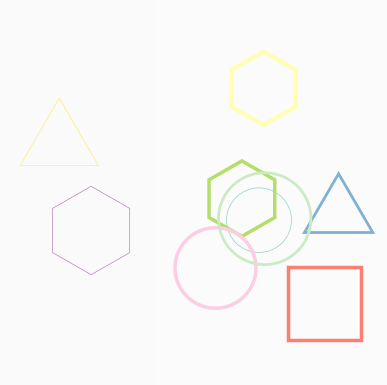[{"shape": "circle", "thickness": 0.5, "radius": 0.42, "center": [0.668, 0.428]}, {"shape": "hexagon", "thickness": 3, "radius": 0.48, "center": [0.68, 0.771]}, {"shape": "square", "thickness": 2.5, "radius": 0.47, "center": [0.837, 0.212]}, {"shape": "triangle", "thickness": 2, "radius": 0.51, "center": [0.874, 0.447]}, {"shape": "hexagon", "thickness": 2.5, "radius": 0.49, "center": [0.624, 0.484]}, {"shape": "circle", "thickness": 2.5, "radius": 0.52, "center": [0.556, 0.304]}, {"shape": "hexagon", "thickness": 0.5, "radius": 0.57, "center": [0.235, 0.401]}, {"shape": "circle", "thickness": 2, "radius": 0.6, "center": [0.683, 0.432]}, {"shape": "triangle", "thickness": 0.5, "radius": 0.58, "center": [0.153, 0.628]}]